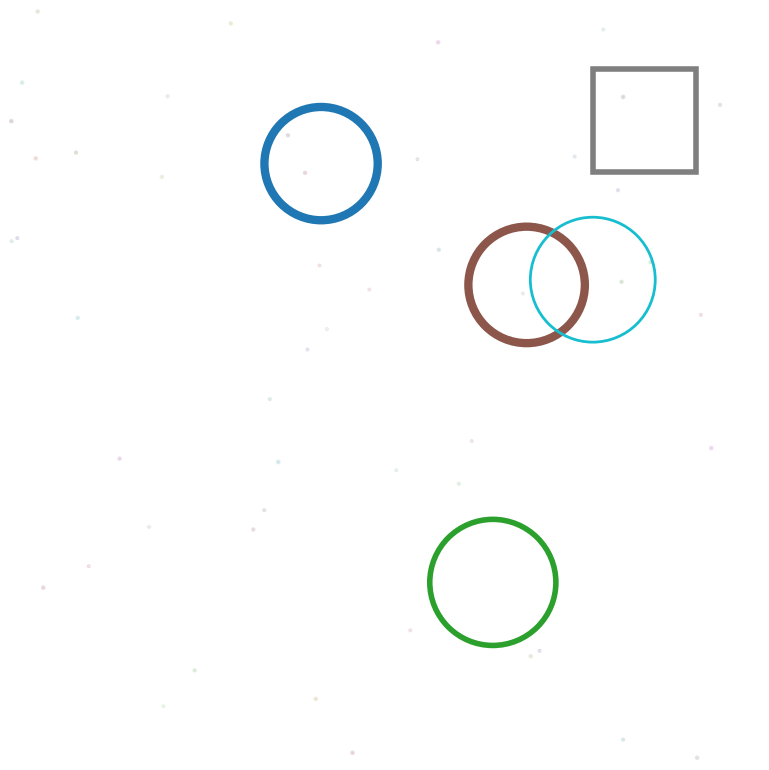[{"shape": "circle", "thickness": 3, "radius": 0.37, "center": [0.417, 0.788]}, {"shape": "circle", "thickness": 2, "radius": 0.41, "center": [0.64, 0.244]}, {"shape": "circle", "thickness": 3, "radius": 0.38, "center": [0.684, 0.63]}, {"shape": "square", "thickness": 2, "radius": 0.33, "center": [0.837, 0.843]}, {"shape": "circle", "thickness": 1, "radius": 0.41, "center": [0.77, 0.637]}]